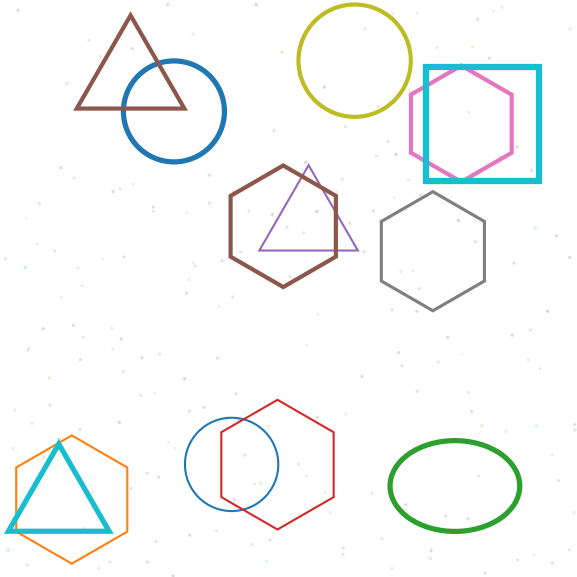[{"shape": "circle", "thickness": 2.5, "radius": 0.44, "center": [0.301, 0.806]}, {"shape": "circle", "thickness": 1, "radius": 0.4, "center": [0.401, 0.195]}, {"shape": "hexagon", "thickness": 1, "radius": 0.56, "center": [0.124, 0.134]}, {"shape": "oval", "thickness": 2.5, "radius": 0.56, "center": [0.788, 0.158]}, {"shape": "hexagon", "thickness": 1, "radius": 0.56, "center": [0.481, 0.195]}, {"shape": "triangle", "thickness": 1, "radius": 0.49, "center": [0.534, 0.615]}, {"shape": "hexagon", "thickness": 2, "radius": 0.53, "center": [0.49, 0.607]}, {"shape": "triangle", "thickness": 2, "radius": 0.54, "center": [0.226, 0.865]}, {"shape": "hexagon", "thickness": 2, "radius": 0.5, "center": [0.799, 0.785]}, {"shape": "hexagon", "thickness": 1.5, "radius": 0.52, "center": [0.75, 0.564]}, {"shape": "circle", "thickness": 2, "radius": 0.49, "center": [0.614, 0.894]}, {"shape": "square", "thickness": 3, "radius": 0.49, "center": [0.835, 0.785]}, {"shape": "triangle", "thickness": 2.5, "radius": 0.5, "center": [0.102, 0.13]}]